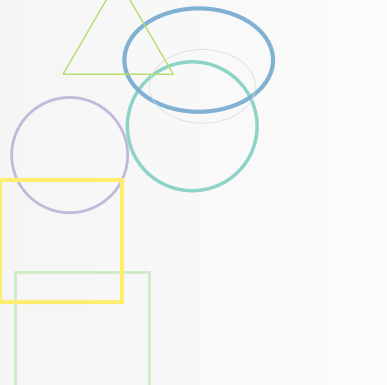[{"shape": "circle", "thickness": 2.5, "radius": 0.84, "center": [0.496, 0.672]}, {"shape": "circle", "thickness": 2, "radius": 0.75, "center": [0.18, 0.597]}, {"shape": "oval", "thickness": 3, "radius": 0.96, "center": [0.513, 0.844]}, {"shape": "triangle", "thickness": 1, "radius": 0.82, "center": [0.305, 0.889]}, {"shape": "oval", "thickness": 0.5, "radius": 0.68, "center": [0.522, 0.776]}, {"shape": "square", "thickness": 2, "radius": 0.86, "center": [0.211, 0.122]}, {"shape": "square", "thickness": 3, "radius": 0.79, "center": [0.158, 0.374]}]